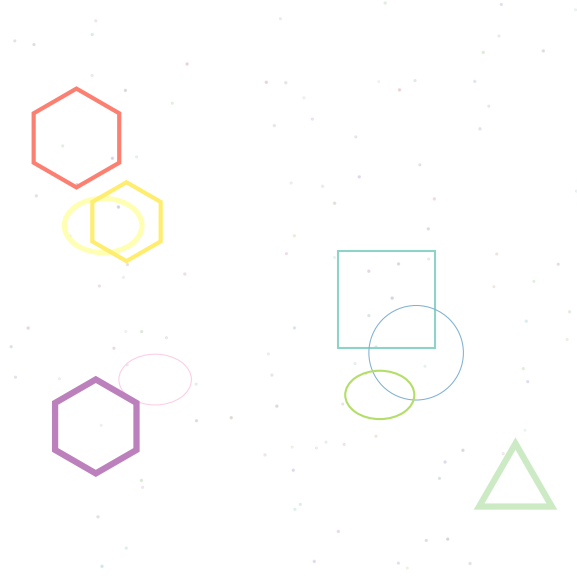[{"shape": "square", "thickness": 1, "radius": 0.42, "center": [0.67, 0.481]}, {"shape": "oval", "thickness": 2.5, "radius": 0.34, "center": [0.179, 0.609]}, {"shape": "hexagon", "thickness": 2, "radius": 0.43, "center": [0.132, 0.76]}, {"shape": "circle", "thickness": 0.5, "radius": 0.41, "center": [0.721, 0.388]}, {"shape": "oval", "thickness": 1, "radius": 0.3, "center": [0.658, 0.315]}, {"shape": "oval", "thickness": 0.5, "radius": 0.31, "center": [0.269, 0.342]}, {"shape": "hexagon", "thickness": 3, "radius": 0.41, "center": [0.166, 0.261]}, {"shape": "triangle", "thickness": 3, "radius": 0.36, "center": [0.893, 0.158]}, {"shape": "hexagon", "thickness": 2, "radius": 0.34, "center": [0.219, 0.615]}]